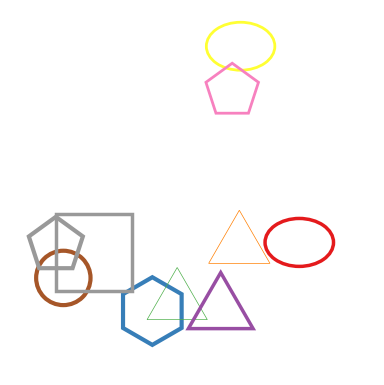[{"shape": "oval", "thickness": 2.5, "radius": 0.44, "center": [0.777, 0.37]}, {"shape": "hexagon", "thickness": 3, "radius": 0.44, "center": [0.396, 0.192]}, {"shape": "triangle", "thickness": 0.5, "radius": 0.45, "center": [0.46, 0.215]}, {"shape": "triangle", "thickness": 2.5, "radius": 0.49, "center": [0.573, 0.195]}, {"shape": "triangle", "thickness": 0.5, "radius": 0.46, "center": [0.622, 0.362]}, {"shape": "oval", "thickness": 2, "radius": 0.44, "center": [0.625, 0.88]}, {"shape": "circle", "thickness": 3, "radius": 0.35, "center": [0.165, 0.278]}, {"shape": "pentagon", "thickness": 2, "radius": 0.36, "center": [0.603, 0.764]}, {"shape": "square", "thickness": 2.5, "radius": 0.49, "center": [0.244, 0.344]}, {"shape": "pentagon", "thickness": 3, "radius": 0.37, "center": [0.145, 0.363]}]